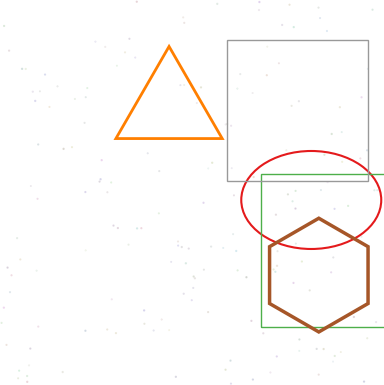[{"shape": "oval", "thickness": 1.5, "radius": 0.91, "center": [0.808, 0.481]}, {"shape": "square", "thickness": 1, "radius": 0.99, "center": [0.878, 0.35]}, {"shape": "triangle", "thickness": 2, "radius": 0.8, "center": [0.439, 0.72]}, {"shape": "hexagon", "thickness": 2.5, "radius": 0.74, "center": [0.828, 0.285]}, {"shape": "square", "thickness": 1, "radius": 0.91, "center": [0.772, 0.713]}]